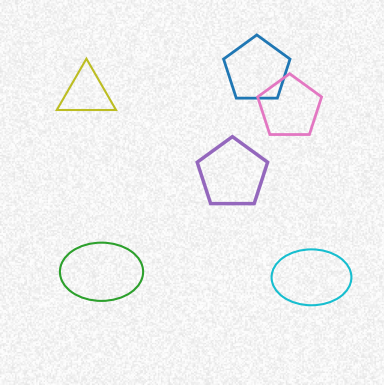[{"shape": "pentagon", "thickness": 2, "radius": 0.45, "center": [0.667, 0.819]}, {"shape": "oval", "thickness": 1.5, "radius": 0.54, "center": [0.264, 0.294]}, {"shape": "pentagon", "thickness": 2.5, "radius": 0.48, "center": [0.604, 0.549]}, {"shape": "pentagon", "thickness": 2, "radius": 0.44, "center": [0.752, 0.721]}, {"shape": "triangle", "thickness": 1.5, "radius": 0.44, "center": [0.224, 0.759]}, {"shape": "oval", "thickness": 1.5, "radius": 0.52, "center": [0.809, 0.28]}]